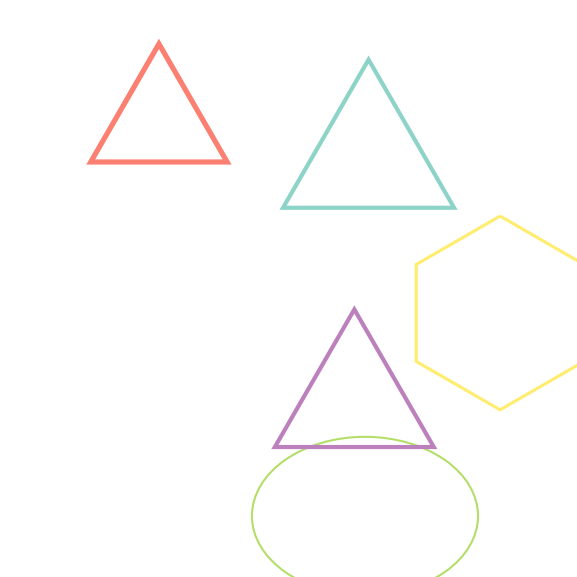[{"shape": "triangle", "thickness": 2, "radius": 0.86, "center": [0.638, 0.725]}, {"shape": "triangle", "thickness": 2.5, "radius": 0.68, "center": [0.275, 0.787]}, {"shape": "oval", "thickness": 1, "radius": 0.98, "center": [0.632, 0.106]}, {"shape": "triangle", "thickness": 2, "radius": 0.79, "center": [0.614, 0.304]}, {"shape": "hexagon", "thickness": 1.5, "radius": 0.84, "center": [0.866, 0.457]}]